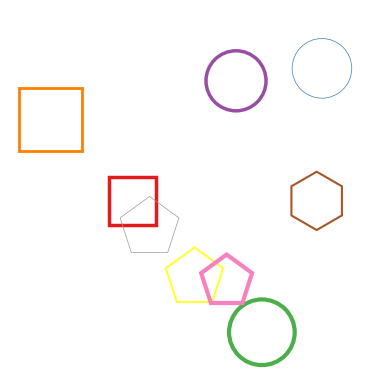[{"shape": "square", "thickness": 2.5, "radius": 0.31, "center": [0.345, 0.478]}, {"shape": "circle", "thickness": 0.5, "radius": 0.39, "center": [0.836, 0.822]}, {"shape": "circle", "thickness": 3, "radius": 0.43, "center": [0.68, 0.137]}, {"shape": "circle", "thickness": 2.5, "radius": 0.39, "center": [0.613, 0.79]}, {"shape": "square", "thickness": 2, "radius": 0.41, "center": [0.132, 0.69]}, {"shape": "pentagon", "thickness": 1.5, "radius": 0.39, "center": [0.505, 0.279]}, {"shape": "hexagon", "thickness": 1.5, "radius": 0.38, "center": [0.823, 0.478]}, {"shape": "pentagon", "thickness": 3, "radius": 0.35, "center": [0.589, 0.269]}, {"shape": "pentagon", "thickness": 0.5, "radius": 0.4, "center": [0.388, 0.409]}]